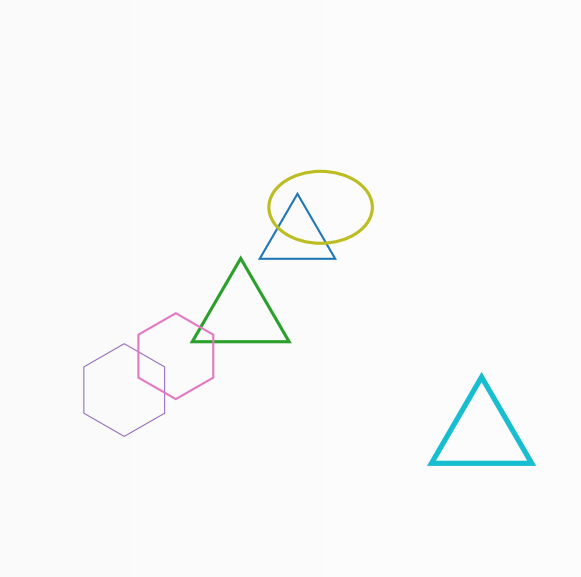[{"shape": "triangle", "thickness": 1, "radius": 0.37, "center": [0.512, 0.589]}, {"shape": "triangle", "thickness": 1.5, "radius": 0.48, "center": [0.414, 0.455]}, {"shape": "hexagon", "thickness": 0.5, "radius": 0.4, "center": [0.214, 0.324]}, {"shape": "hexagon", "thickness": 1, "radius": 0.37, "center": [0.303, 0.382]}, {"shape": "oval", "thickness": 1.5, "radius": 0.45, "center": [0.552, 0.64]}, {"shape": "triangle", "thickness": 2.5, "radius": 0.5, "center": [0.829, 0.247]}]